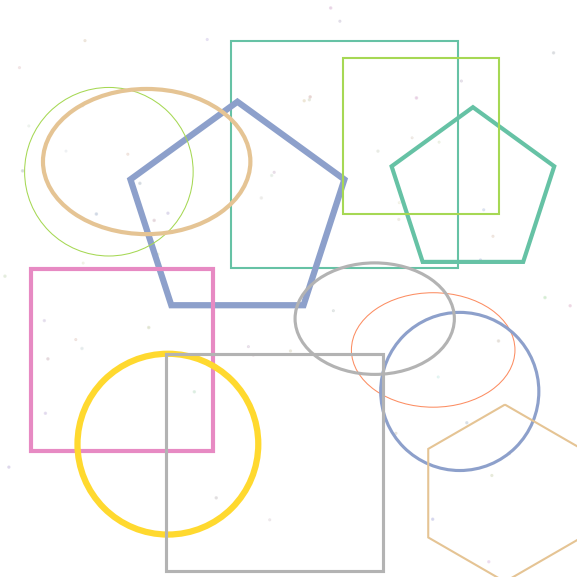[{"shape": "square", "thickness": 1, "radius": 0.98, "center": [0.597, 0.731]}, {"shape": "pentagon", "thickness": 2, "radius": 0.74, "center": [0.819, 0.665]}, {"shape": "oval", "thickness": 0.5, "radius": 0.71, "center": [0.75, 0.393]}, {"shape": "circle", "thickness": 1.5, "radius": 0.68, "center": [0.796, 0.321]}, {"shape": "pentagon", "thickness": 3, "radius": 0.97, "center": [0.411, 0.628]}, {"shape": "square", "thickness": 2, "radius": 0.79, "center": [0.212, 0.375]}, {"shape": "circle", "thickness": 0.5, "radius": 0.73, "center": [0.189, 0.702]}, {"shape": "square", "thickness": 1, "radius": 0.68, "center": [0.729, 0.764]}, {"shape": "circle", "thickness": 3, "radius": 0.78, "center": [0.291, 0.23]}, {"shape": "hexagon", "thickness": 1, "radius": 0.77, "center": [0.874, 0.145]}, {"shape": "oval", "thickness": 2, "radius": 0.9, "center": [0.254, 0.719]}, {"shape": "square", "thickness": 1.5, "radius": 0.94, "center": [0.476, 0.199]}, {"shape": "oval", "thickness": 1.5, "radius": 0.69, "center": [0.649, 0.447]}]